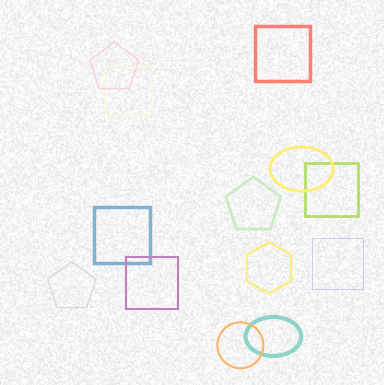[{"shape": "oval", "thickness": 3, "radius": 0.36, "center": [0.71, 0.126]}, {"shape": "square", "thickness": 0.5, "radius": 0.3, "center": [0.332, 0.765]}, {"shape": "square", "thickness": 0.5, "radius": 0.33, "center": [0.876, 0.315]}, {"shape": "square", "thickness": 2.5, "radius": 0.36, "center": [0.734, 0.86]}, {"shape": "square", "thickness": 2.5, "radius": 0.36, "center": [0.318, 0.39]}, {"shape": "circle", "thickness": 1.5, "radius": 0.3, "center": [0.624, 0.103]}, {"shape": "square", "thickness": 2, "radius": 0.35, "center": [0.862, 0.507]}, {"shape": "pentagon", "thickness": 1, "radius": 0.33, "center": [0.297, 0.824]}, {"shape": "pentagon", "thickness": 1, "radius": 0.33, "center": [0.186, 0.254]}, {"shape": "square", "thickness": 1.5, "radius": 0.34, "center": [0.395, 0.264]}, {"shape": "pentagon", "thickness": 2, "radius": 0.38, "center": [0.658, 0.466]}, {"shape": "oval", "thickness": 2, "radius": 0.41, "center": [0.784, 0.561]}, {"shape": "hexagon", "thickness": 1.5, "radius": 0.33, "center": [0.699, 0.304]}]